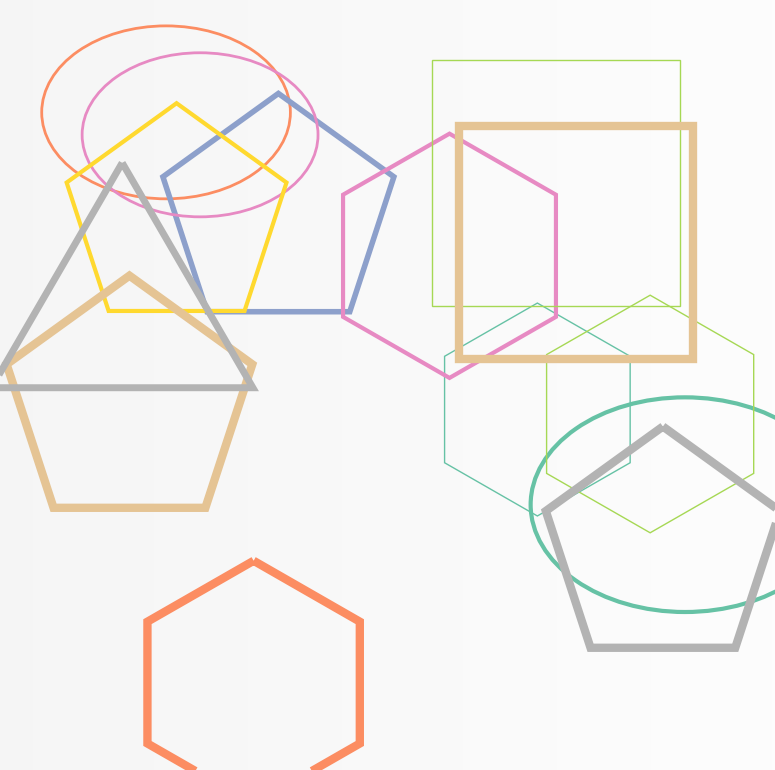[{"shape": "oval", "thickness": 1.5, "radius": 1.0, "center": [0.884, 0.345]}, {"shape": "hexagon", "thickness": 0.5, "radius": 0.69, "center": [0.693, 0.468]}, {"shape": "oval", "thickness": 1, "radius": 0.8, "center": [0.214, 0.854]}, {"shape": "hexagon", "thickness": 3, "radius": 0.79, "center": [0.327, 0.114]}, {"shape": "pentagon", "thickness": 2, "radius": 0.78, "center": [0.359, 0.722]}, {"shape": "oval", "thickness": 1, "radius": 0.76, "center": [0.258, 0.825]}, {"shape": "hexagon", "thickness": 1.5, "radius": 0.79, "center": [0.58, 0.668]}, {"shape": "square", "thickness": 0.5, "radius": 0.8, "center": [0.718, 0.762]}, {"shape": "hexagon", "thickness": 0.5, "radius": 0.77, "center": [0.839, 0.462]}, {"shape": "pentagon", "thickness": 1.5, "radius": 0.75, "center": [0.228, 0.717]}, {"shape": "pentagon", "thickness": 3, "radius": 0.83, "center": [0.167, 0.475]}, {"shape": "square", "thickness": 3, "radius": 0.76, "center": [0.743, 0.685]}, {"shape": "triangle", "thickness": 2.5, "radius": 0.97, "center": [0.158, 0.594]}, {"shape": "pentagon", "thickness": 3, "radius": 0.79, "center": [0.855, 0.287]}]